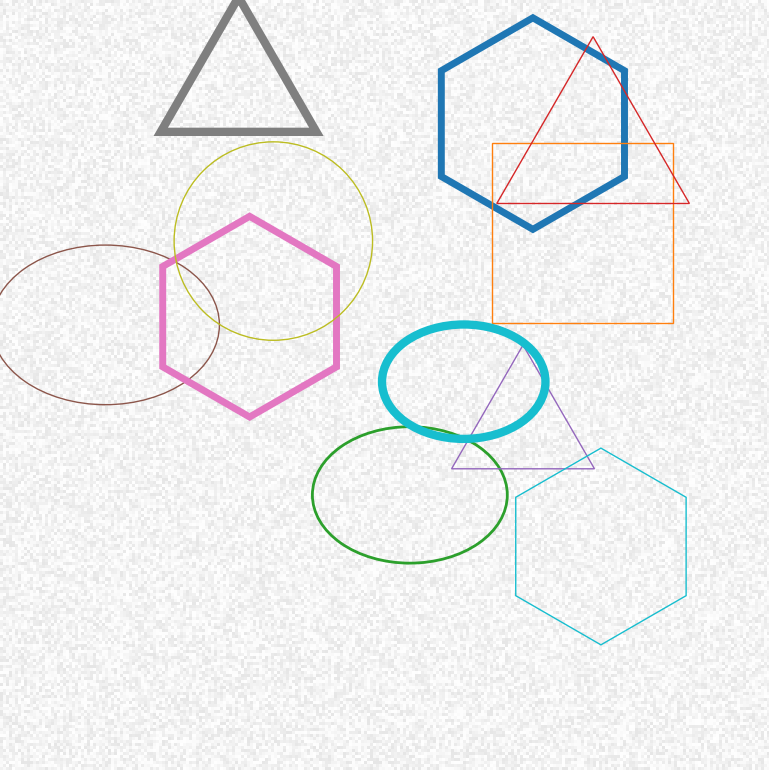[{"shape": "hexagon", "thickness": 2.5, "radius": 0.69, "center": [0.692, 0.839]}, {"shape": "square", "thickness": 0.5, "radius": 0.59, "center": [0.757, 0.698]}, {"shape": "oval", "thickness": 1, "radius": 0.63, "center": [0.532, 0.357]}, {"shape": "triangle", "thickness": 0.5, "radius": 0.72, "center": [0.77, 0.808]}, {"shape": "triangle", "thickness": 0.5, "radius": 0.54, "center": [0.679, 0.445]}, {"shape": "oval", "thickness": 0.5, "radius": 0.74, "center": [0.137, 0.578]}, {"shape": "hexagon", "thickness": 2.5, "radius": 0.65, "center": [0.324, 0.589]}, {"shape": "triangle", "thickness": 3, "radius": 0.58, "center": [0.31, 0.887]}, {"shape": "circle", "thickness": 0.5, "radius": 0.64, "center": [0.355, 0.687]}, {"shape": "hexagon", "thickness": 0.5, "radius": 0.64, "center": [0.78, 0.29]}, {"shape": "oval", "thickness": 3, "radius": 0.53, "center": [0.602, 0.504]}]